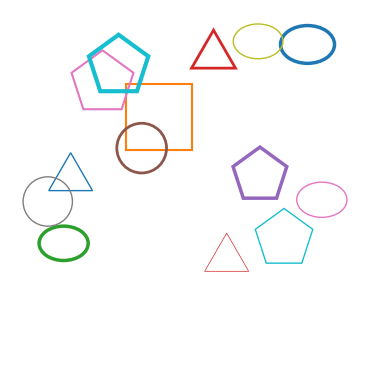[{"shape": "oval", "thickness": 2.5, "radius": 0.35, "center": [0.799, 0.885]}, {"shape": "triangle", "thickness": 1, "radius": 0.33, "center": [0.183, 0.538]}, {"shape": "square", "thickness": 1.5, "radius": 0.43, "center": [0.413, 0.696]}, {"shape": "oval", "thickness": 2.5, "radius": 0.32, "center": [0.165, 0.368]}, {"shape": "triangle", "thickness": 2, "radius": 0.33, "center": [0.555, 0.856]}, {"shape": "triangle", "thickness": 0.5, "radius": 0.33, "center": [0.589, 0.328]}, {"shape": "pentagon", "thickness": 2.5, "radius": 0.37, "center": [0.675, 0.545]}, {"shape": "circle", "thickness": 2, "radius": 0.32, "center": [0.368, 0.615]}, {"shape": "oval", "thickness": 1, "radius": 0.33, "center": [0.836, 0.481]}, {"shape": "pentagon", "thickness": 1.5, "radius": 0.42, "center": [0.266, 0.785]}, {"shape": "circle", "thickness": 1, "radius": 0.32, "center": [0.124, 0.477]}, {"shape": "oval", "thickness": 1, "radius": 0.32, "center": [0.67, 0.893]}, {"shape": "pentagon", "thickness": 3, "radius": 0.41, "center": [0.308, 0.829]}, {"shape": "pentagon", "thickness": 1, "radius": 0.39, "center": [0.738, 0.38]}]